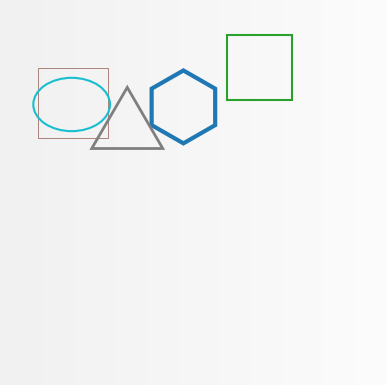[{"shape": "hexagon", "thickness": 3, "radius": 0.47, "center": [0.473, 0.722]}, {"shape": "square", "thickness": 1.5, "radius": 0.42, "center": [0.669, 0.824]}, {"shape": "square", "thickness": 0.5, "radius": 0.45, "center": [0.189, 0.733]}, {"shape": "triangle", "thickness": 2, "radius": 0.53, "center": [0.328, 0.667]}, {"shape": "oval", "thickness": 1.5, "radius": 0.49, "center": [0.185, 0.729]}]